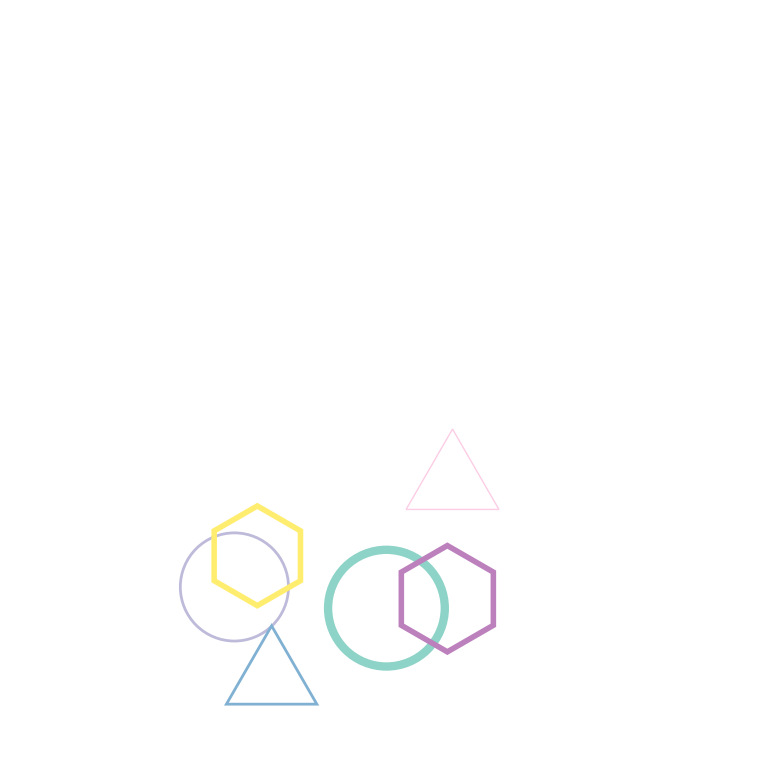[{"shape": "circle", "thickness": 3, "radius": 0.38, "center": [0.502, 0.21]}, {"shape": "circle", "thickness": 1, "radius": 0.35, "center": [0.304, 0.238]}, {"shape": "triangle", "thickness": 1, "radius": 0.34, "center": [0.353, 0.119]}, {"shape": "triangle", "thickness": 0.5, "radius": 0.35, "center": [0.588, 0.373]}, {"shape": "hexagon", "thickness": 2, "radius": 0.35, "center": [0.581, 0.222]}, {"shape": "hexagon", "thickness": 2, "radius": 0.32, "center": [0.334, 0.278]}]